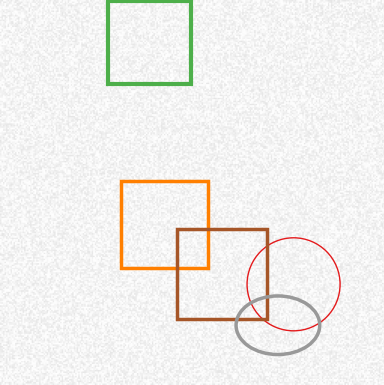[{"shape": "circle", "thickness": 1, "radius": 0.6, "center": [0.763, 0.262]}, {"shape": "square", "thickness": 3, "radius": 0.54, "center": [0.389, 0.89]}, {"shape": "square", "thickness": 2.5, "radius": 0.57, "center": [0.427, 0.418]}, {"shape": "square", "thickness": 2.5, "radius": 0.59, "center": [0.576, 0.288]}, {"shape": "oval", "thickness": 2.5, "radius": 0.54, "center": [0.722, 0.155]}]